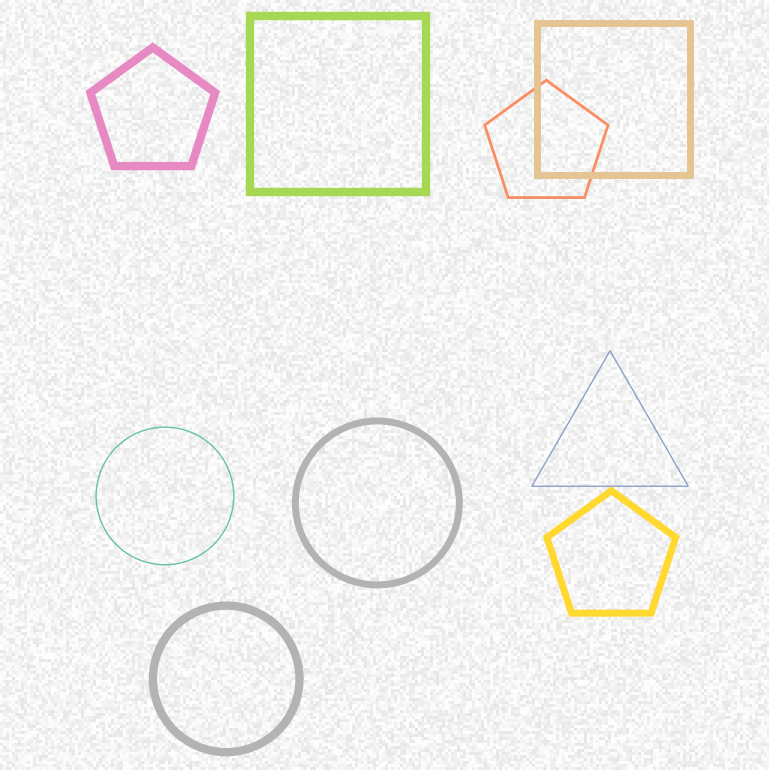[{"shape": "circle", "thickness": 0.5, "radius": 0.45, "center": [0.214, 0.356]}, {"shape": "pentagon", "thickness": 1, "radius": 0.42, "center": [0.71, 0.812]}, {"shape": "triangle", "thickness": 0.5, "radius": 0.59, "center": [0.792, 0.427]}, {"shape": "pentagon", "thickness": 3, "radius": 0.43, "center": [0.198, 0.853]}, {"shape": "square", "thickness": 3, "radius": 0.57, "center": [0.439, 0.865]}, {"shape": "pentagon", "thickness": 2.5, "radius": 0.44, "center": [0.794, 0.275]}, {"shape": "square", "thickness": 2.5, "radius": 0.5, "center": [0.796, 0.871]}, {"shape": "circle", "thickness": 2.5, "radius": 0.53, "center": [0.49, 0.347]}, {"shape": "circle", "thickness": 3, "radius": 0.48, "center": [0.294, 0.118]}]